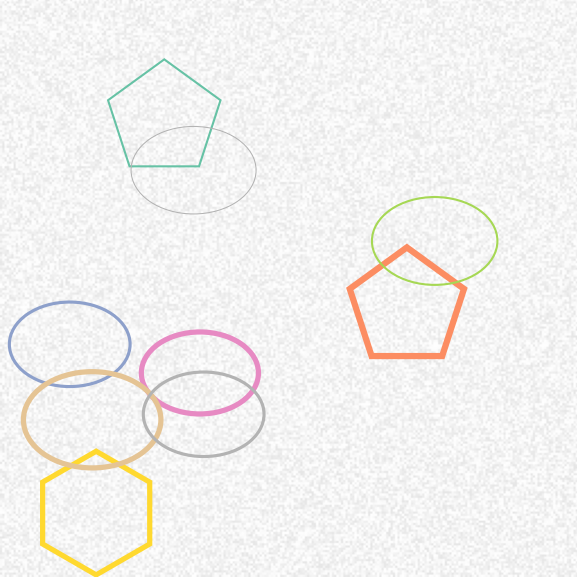[{"shape": "pentagon", "thickness": 1, "radius": 0.51, "center": [0.284, 0.794]}, {"shape": "pentagon", "thickness": 3, "radius": 0.52, "center": [0.705, 0.467]}, {"shape": "oval", "thickness": 1.5, "radius": 0.52, "center": [0.121, 0.403]}, {"shape": "oval", "thickness": 2.5, "radius": 0.51, "center": [0.346, 0.353]}, {"shape": "oval", "thickness": 1, "radius": 0.54, "center": [0.753, 0.582]}, {"shape": "hexagon", "thickness": 2.5, "radius": 0.54, "center": [0.167, 0.111]}, {"shape": "oval", "thickness": 2.5, "radius": 0.6, "center": [0.16, 0.272]}, {"shape": "oval", "thickness": 1.5, "radius": 0.52, "center": [0.353, 0.282]}, {"shape": "oval", "thickness": 0.5, "radius": 0.54, "center": [0.335, 0.704]}]